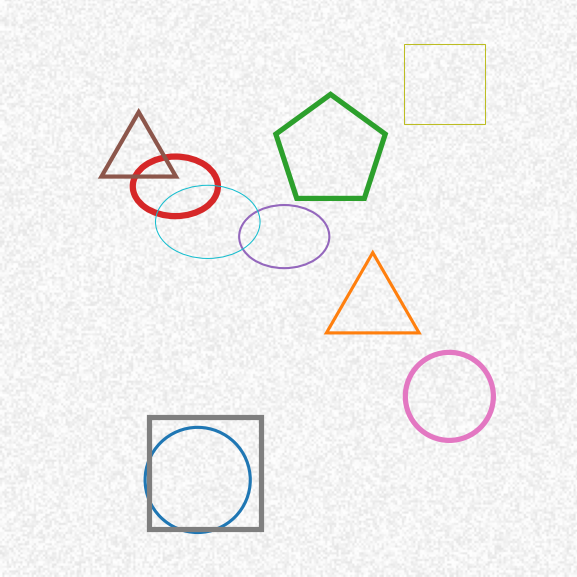[{"shape": "circle", "thickness": 1.5, "radius": 0.46, "center": [0.342, 0.168]}, {"shape": "triangle", "thickness": 1.5, "radius": 0.46, "center": [0.645, 0.469]}, {"shape": "pentagon", "thickness": 2.5, "radius": 0.5, "center": [0.572, 0.736]}, {"shape": "oval", "thickness": 3, "radius": 0.37, "center": [0.304, 0.676]}, {"shape": "oval", "thickness": 1, "radius": 0.39, "center": [0.492, 0.589]}, {"shape": "triangle", "thickness": 2, "radius": 0.37, "center": [0.24, 0.731]}, {"shape": "circle", "thickness": 2.5, "radius": 0.38, "center": [0.778, 0.313]}, {"shape": "square", "thickness": 2.5, "radius": 0.48, "center": [0.354, 0.18]}, {"shape": "square", "thickness": 0.5, "radius": 0.35, "center": [0.77, 0.853]}, {"shape": "oval", "thickness": 0.5, "radius": 0.45, "center": [0.36, 0.615]}]